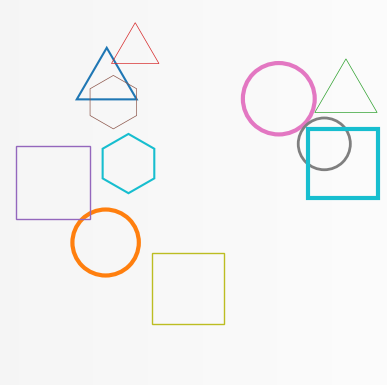[{"shape": "triangle", "thickness": 1.5, "radius": 0.45, "center": [0.275, 0.787]}, {"shape": "circle", "thickness": 3, "radius": 0.43, "center": [0.273, 0.37]}, {"shape": "triangle", "thickness": 0.5, "radius": 0.46, "center": [0.893, 0.754]}, {"shape": "triangle", "thickness": 0.5, "radius": 0.35, "center": [0.349, 0.87]}, {"shape": "square", "thickness": 1, "radius": 0.47, "center": [0.136, 0.526]}, {"shape": "hexagon", "thickness": 0.5, "radius": 0.35, "center": [0.293, 0.735]}, {"shape": "circle", "thickness": 3, "radius": 0.46, "center": [0.719, 0.744]}, {"shape": "circle", "thickness": 2, "radius": 0.34, "center": [0.837, 0.626]}, {"shape": "square", "thickness": 1, "radius": 0.46, "center": [0.484, 0.251]}, {"shape": "hexagon", "thickness": 1.5, "radius": 0.38, "center": [0.332, 0.575]}, {"shape": "square", "thickness": 3, "radius": 0.45, "center": [0.886, 0.576]}]